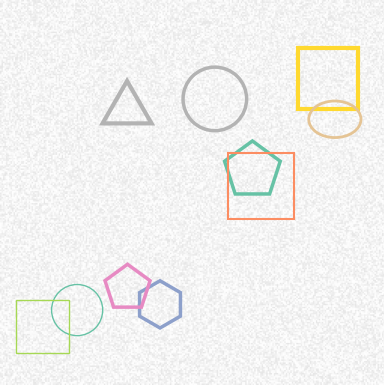[{"shape": "circle", "thickness": 1, "radius": 0.33, "center": [0.2, 0.195]}, {"shape": "pentagon", "thickness": 2.5, "radius": 0.38, "center": [0.656, 0.558]}, {"shape": "square", "thickness": 1.5, "radius": 0.43, "center": [0.679, 0.516]}, {"shape": "hexagon", "thickness": 2.5, "radius": 0.31, "center": [0.416, 0.209]}, {"shape": "pentagon", "thickness": 2.5, "radius": 0.31, "center": [0.331, 0.252]}, {"shape": "square", "thickness": 1, "radius": 0.35, "center": [0.11, 0.153]}, {"shape": "square", "thickness": 3, "radius": 0.39, "center": [0.852, 0.795]}, {"shape": "oval", "thickness": 2, "radius": 0.34, "center": [0.87, 0.69]}, {"shape": "circle", "thickness": 2.5, "radius": 0.41, "center": [0.558, 0.743]}, {"shape": "triangle", "thickness": 3, "radius": 0.37, "center": [0.33, 0.716]}]